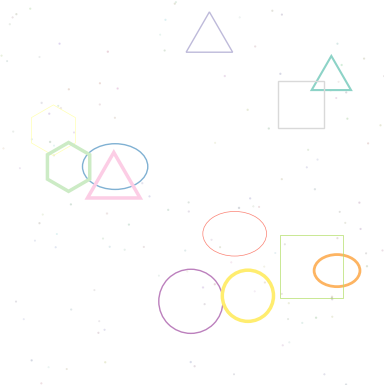[{"shape": "triangle", "thickness": 1.5, "radius": 0.3, "center": [0.861, 0.796]}, {"shape": "hexagon", "thickness": 0.5, "radius": 0.33, "center": [0.139, 0.662]}, {"shape": "triangle", "thickness": 1, "radius": 0.35, "center": [0.544, 0.899]}, {"shape": "oval", "thickness": 0.5, "radius": 0.41, "center": [0.61, 0.393]}, {"shape": "oval", "thickness": 1, "radius": 0.42, "center": [0.299, 0.567]}, {"shape": "oval", "thickness": 2, "radius": 0.3, "center": [0.875, 0.297]}, {"shape": "square", "thickness": 0.5, "radius": 0.41, "center": [0.81, 0.307]}, {"shape": "triangle", "thickness": 2.5, "radius": 0.39, "center": [0.296, 0.525]}, {"shape": "square", "thickness": 1, "radius": 0.3, "center": [0.782, 0.728]}, {"shape": "circle", "thickness": 1, "radius": 0.42, "center": [0.496, 0.217]}, {"shape": "hexagon", "thickness": 2.5, "radius": 0.32, "center": [0.178, 0.566]}, {"shape": "circle", "thickness": 2.5, "radius": 0.33, "center": [0.644, 0.232]}]